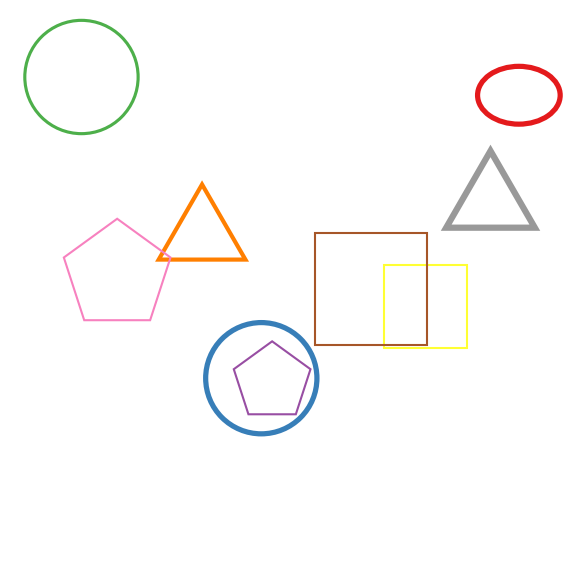[{"shape": "oval", "thickness": 2.5, "radius": 0.36, "center": [0.898, 0.834]}, {"shape": "circle", "thickness": 2.5, "radius": 0.48, "center": [0.452, 0.344]}, {"shape": "circle", "thickness": 1.5, "radius": 0.49, "center": [0.141, 0.866]}, {"shape": "pentagon", "thickness": 1, "radius": 0.35, "center": [0.471, 0.338]}, {"shape": "triangle", "thickness": 2, "radius": 0.43, "center": [0.35, 0.593]}, {"shape": "square", "thickness": 1, "radius": 0.36, "center": [0.737, 0.468]}, {"shape": "square", "thickness": 1, "radius": 0.48, "center": [0.642, 0.498]}, {"shape": "pentagon", "thickness": 1, "radius": 0.49, "center": [0.203, 0.523]}, {"shape": "triangle", "thickness": 3, "radius": 0.44, "center": [0.849, 0.649]}]